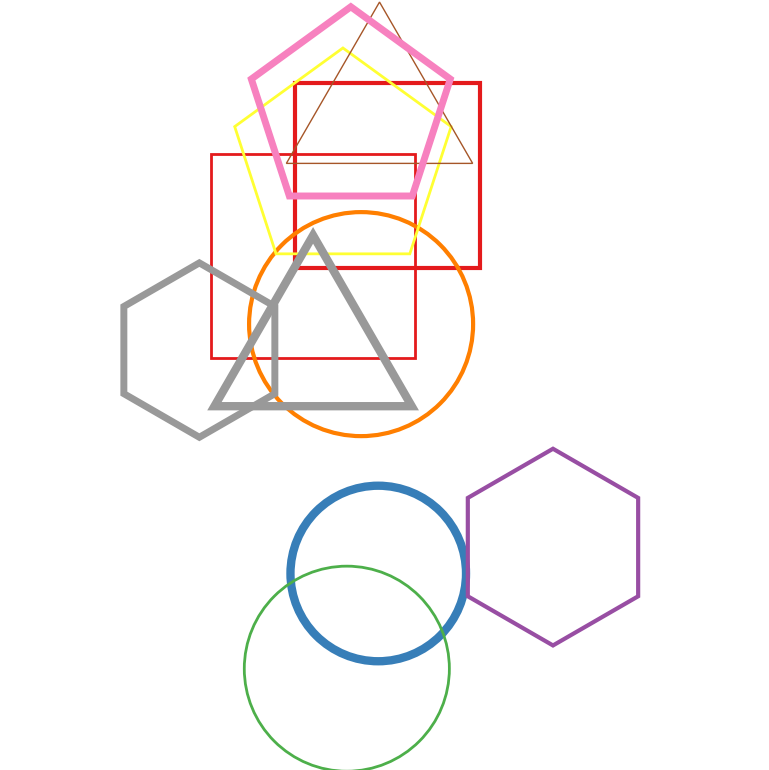[{"shape": "square", "thickness": 1, "radius": 0.66, "center": [0.406, 0.667]}, {"shape": "square", "thickness": 1.5, "radius": 0.6, "center": [0.504, 0.773]}, {"shape": "circle", "thickness": 3, "radius": 0.57, "center": [0.491, 0.255]}, {"shape": "circle", "thickness": 1, "radius": 0.67, "center": [0.45, 0.132]}, {"shape": "hexagon", "thickness": 1.5, "radius": 0.64, "center": [0.718, 0.289]}, {"shape": "circle", "thickness": 1.5, "radius": 0.73, "center": [0.469, 0.579]}, {"shape": "pentagon", "thickness": 1, "radius": 0.74, "center": [0.445, 0.79]}, {"shape": "triangle", "thickness": 0.5, "radius": 0.7, "center": [0.493, 0.858]}, {"shape": "pentagon", "thickness": 2.5, "radius": 0.68, "center": [0.456, 0.855]}, {"shape": "hexagon", "thickness": 2.5, "radius": 0.57, "center": [0.259, 0.545]}, {"shape": "triangle", "thickness": 3, "radius": 0.74, "center": [0.407, 0.546]}]